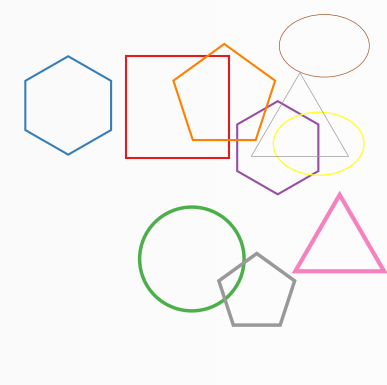[{"shape": "square", "thickness": 1.5, "radius": 0.66, "center": [0.459, 0.722]}, {"shape": "hexagon", "thickness": 1.5, "radius": 0.64, "center": [0.176, 0.726]}, {"shape": "circle", "thickness": 2.5, "radius": 0.67, "center": [0.495, 0.327]}, {"shape": "hexagon", "thickness": 1.5, "radius": 0.6, "center": [0.717, 0.616]}, {"shape": "pentagon", "thickness": 1.5, "radius": 0.69, "center": [0.579, 0.748]}, {"shape": "oval", "thickness": 1, "radius": 0.58, "center": [0.822, 0.627]}, {"shape": "oval", "thickness": 0.5, "radius": 0.58, "center": [0.837, 0.881]}, {"shape": "triangle", "thickness": 3, "radius": 0.66, "center": [0.877, 0.362]}, {"shape": "pentagon", "thickness": 2.5, "radius": 0.51, "center": [0.663, 0.239]}, {"shape": "triangle", "thickness": 0.5, "radius": 0.73, "center": [0.774, 0.666]}]